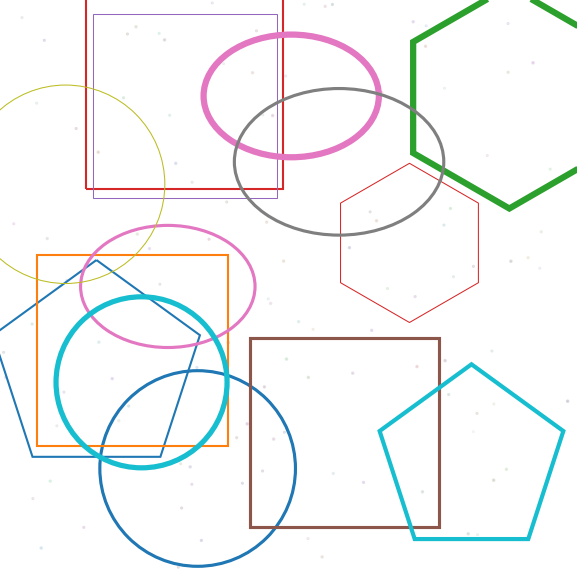[{"shape": "circle", "thickness": 1.5, "radius": 0.85, "center": [0.342, 0.188]}, {"shape": "pentagon", "thickness": 1, "radius": 0.94, "center": [0.167, 0.361]}, {"shape": "square", "thickness": 1, "radius": 0.83, "center": [0.229, 0.392]}, {"shape": "hexagon", "thickness": 3, "radius": 0.96, "center": [0.882, 0.83]}, {"shape": "square", "thickness": 1, "radius": 0.85, "center": [0.32, 0.843]}, {"shape": "hexagon", "thickness": 0.5, "radius": 0.69, "center": [0.709, 0.579]}, {"shape": "square", "thickness": 0.5, "radius": 0.8, "center": [0.321, 0.816]}, {"shape": "square", "thickness": 1.5, "radius": 0.82, "center": [0.597, 0.25]}, {"shape": "oval", "thickness": 3, "radius": 0.76, "center": [0.504, 0.833]}, {"shape": "oval", "thickness": 1.5, "radius": 0.76, "center": [0.291, 0.503]}, {"shape": "oval", "thickness": 1.5, "radius": 0.91, "center": [0.587, 0.719]}, {"shape": "circle", "thickness": 0.5, "radius": 0.86, "center": [0.114, 0.68]}, {"shape": "circle", "thickness": 2.5, "radius": 0.74, "center": [0.245, 0.337]}, {"shape": "pentagon", "thickness": 2, "radius": 0.84, "center": [0.816, 0.201]}]